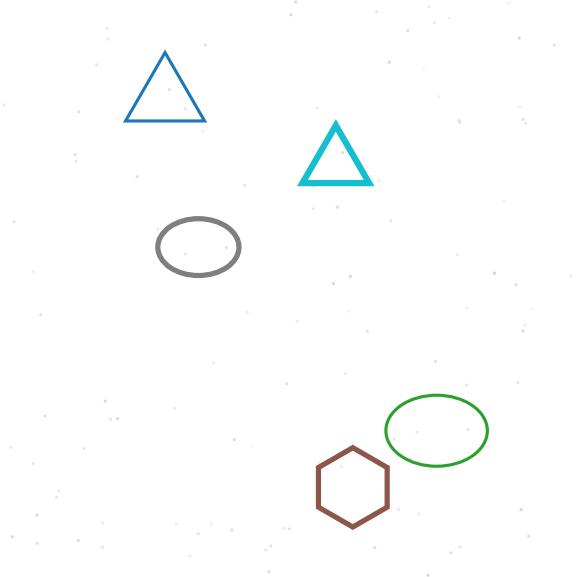[{"shape": "triangle", "thickness": 1.5, "radius": 0.39, "center": [0.286, 0.829]}, {"shape": "oval", "thickness": 1.5, "radius": 0.44, "center": [0.756, 0.253]}, {"shape": "hexagon", "thickness": 2.5, "radius": 0.34, "center": [0.611, 0.155]}, {"shape": "oval", "thickness": 2.5, "radius": 0.35, "center": [0.344, 0.571]}, {"shape": "triangle", "thickness": 3, "radius": 0.33, "center": [0.582, 0.715]}]